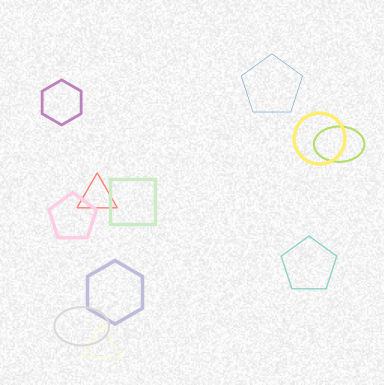[{"shape": "pentagon", "thickness": 1, "radius": 0.38, "center": [0.803, 0.311]}, {"shape": "triangle", "thickness": 0.5, "radius": 0.29, "center": [0.264, 0.103]}, {"shape": "hexagon", "thickness": 2.5, "radius": 0.41, "center": [0.299, 0.241]}, {"shape": "triangle", "thickness": 1, "radius": 0.3, "center": [0.252, 0.49]}, {"shape": "pentagon", "thickness": 0.5, "radius": 0.42, "center": [0.706, 0.777]}, {"shape": "oval", "thickness": 1.5, "radius": 0.33, "center": [0.881, 0.625]}, {"shape": "pentagon", "thickness": 2.5, "radius": 0.32, "center": [0.189, 0.435]}, {"shape": "oval", "thickness": 1.5, "radius": 0.36, "center": [0.212, 0.153]}, {"shape": "hexagon", "thickness": 2, "radius": 0.29, "center": [0.16, 0.734]}, {"shape": "square", "thickness": 2.5, "radius": 0.29, "center": [0.343, 0.476]}, {"shape": "circle", "thickness": 2.5, "radius": 0.33, "center": [0.83, 0.64]}]